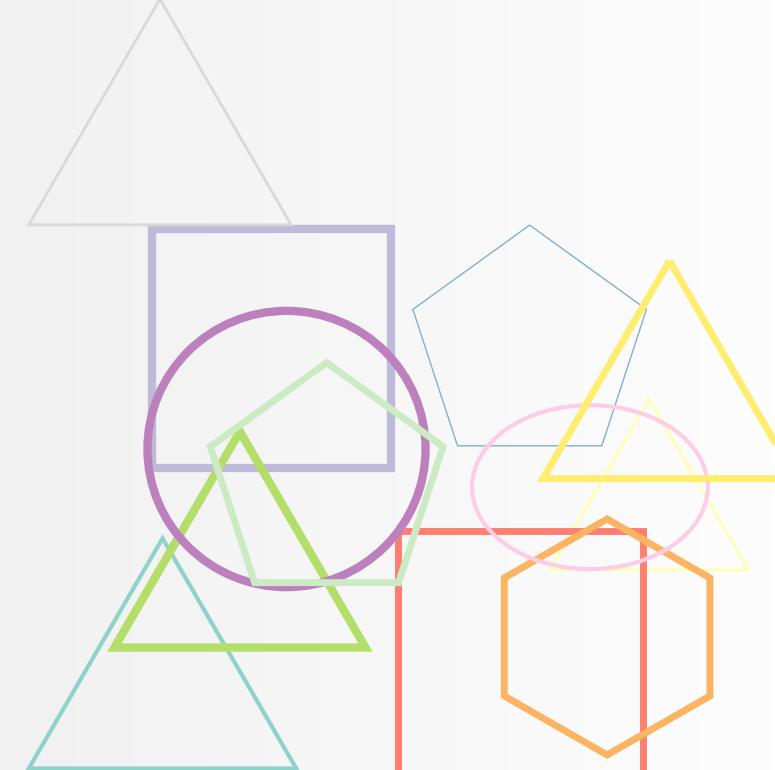[{"shape": "triangle", "thickness": 1.5, "radius": 1.0, "center": [0.21, 0.102]}, {"shape": "triangle", "thickness": 1, "radius": 0.74, "center": [0.837, 0.334]}, {"shape": "square", "thickness": 3, "radius": 0.77, "center": [0.35, 0.547]}, {"shape": "square", "thickness": 2.5, "radius": 0.79, "center": [0.672, 0.153]}, {"shape": "pentagon", "thickness": 0.5, "radius": 0.79, "center": [0.683, 0.549]}, {"shape": "hexagon", "thickness": 2.5, "radius": 0.77, "center": [0.783, 0.173]}, {"shape": "triangle", "thickness": 3, "radius": 0.94, "center": [0.31, 0.253]}, {"shape": "oval", "thickness": 1.5, "radius": 0.76, "center": [0.761, 0.367]}, {"shape": "triangle", "thickness": 1, "radius": 0.98, "center": [0.206, 0.806]}, {"shape": "circle", "thickness": 3, "radius": 0.9, "center": [0.37, 0.417]}, {"shape": "pentagon", "thickness": 2.5, "radius": 0.79, "center": [0.421, 0.371]}, {"shape": "triangle", "thickness": 2.5, "radius": 0.94, "center": [0.864, 0.473]}]